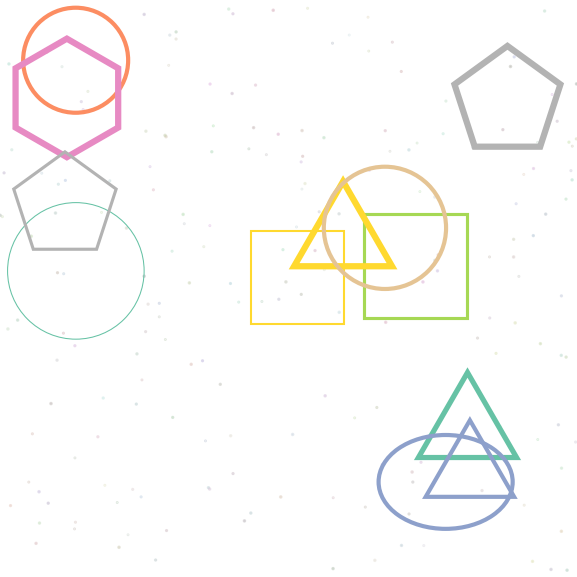[{"shape": "circle", "thickness": 0.5, "radius": 0.59, "center": [0.131, 0.53]}, {"shape": "triangle", "thickness": 2.5, "radius": 0.49, "center": [0.81, 0.256]}, {"shape": "circle", "thickness": 2, "radius": 0.45, "center": [0.131, 0.895]}, {"shape": "triangle", "thickness": 2, "radius": 0.44, "center": [0.814, 0.183]}, {"shape": "oval", "thickness": 2, "radius": 0.58, "center": [0.772, 0.165]}, {"shape": "hexagon", "thickness": 3, "radius": 0.51, "center": [0.116, 0.83]}, {"shape": "square", "thickness": 1.5, "radius": 0.45, "center": [0.719, 0.539]}, {"shape": "square", "thickness": 1, "radius": 0.4, "center": [0.515, 0.518]}, {"shape": "triangle", "thickness": 3, "radius": 0.49, "center": [0.594, 0.587]}, {"shape": "circle", "thickness": 2, "radius": 0.53, "center": [0.667, 0.605]}, {"shape": "pentagon", "thickness": 3, "radius": 0.48, "center": [0.879, 0.823]}, {"shape": "pentagon", "thickness": 1.5, "radius": 0.47, "center": [0.112, 0.643]}]